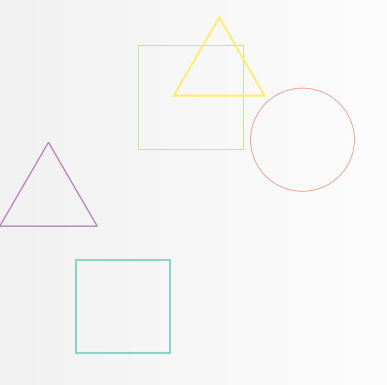[{"shape": "square", "thickness": 1.5, "radius": 0.6, "center": [0.317, 0.203]}, {"shape": "circle", "thickness": 0.5, "radius": 0.67, "center": [0.781, 0.637]}, {"shape": "square", "thickness": 0.5, "radius": 0.68, "center": [0.491, 0.748]}, {"shape": "triangle", "thickness": 1, "radius": 0.73, "center": [0.125, 0.485]}, {"shape": "triangle", "thickness": 1.5, "radius": 0.68, "center": [0.566, 0.819]}]